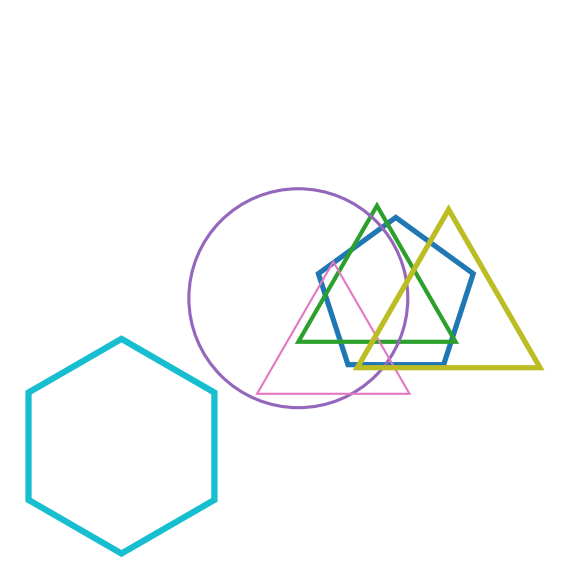[{"shape": "pentagon", "thickness": 2.5, "radius": 0.7, "center": [0.685, 0.482]}, {"shape": "triangle", "thickness": 2, "radius": 0.79, "center": [0.653, 0.486]}, {"shape": "circle", "thickness": 1.5, "radius": 0.95, "center": [0.517, 0.483]}, {"shape": "triangle", "thickness": 1, "radius": 0.76, "center": [0.577, 0.393]}, {"shape": "triangle", "thickness": 2.5, "radius": 0.91, "center": [0.777, 0.454]}, {"shape": "hexagon", "thickness": 3, "radius": 0.93, "center": [0.21, 0.226]}]